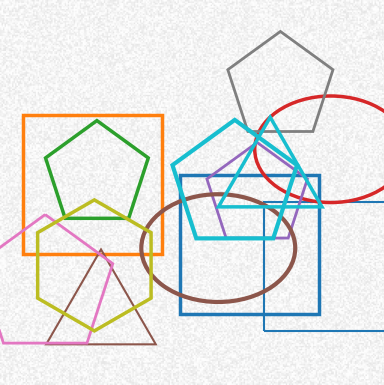[{"shape": "square", "thickness": 1.5, "radius": 0.84, "center": [0.853, 0.308]}, {"shape": "square", "thickness": 2.5, "radius": 0.91, "center": [0.647, 0.365]}, {"shape": "square", "thickness": 2.5, "radius": 0.9, "center": [0.239, 0.521]}, {"shape": "pentagon", "thickness": 2.5, "radius": 0.7, "center": [0.252, 0.546]}, {"shape": "oval", "thickness": 2.5, "radius": 0.99, "center": [0.859, 0.612]}, {"shape": "pentagon", "thickness": 2, "radius": 0.69, "center": [0.668, 0.493]}, {"shape": "triangle", "thickness": 1.5, "radius": 0.82, "center": [0.262, 0.188]}, {"shape": "oval", "thickness": 3, "radius": 1.0, "center": [0.567, 0.356]}, {"shape": "pentagon", "thickness": 2, "radius": 0.92, "center": [0.117, 0.258]}, {"shape": "pentagon", "thickness": 2, "radius": 0.72, "center": [0.728, 0.775]}, {"shape": "hexagon", "thickness": 2.5, "radius": 0.85, "center": [0.245, 0.311]}, {"shape": "triangle", "thickness": 2.5, "radius": 0.78, "center": [0.702, 0.54]}, {"shape": "pentagon", "thickness": 3, "radius": 0.85, "center": [0.61, 0.518]}]